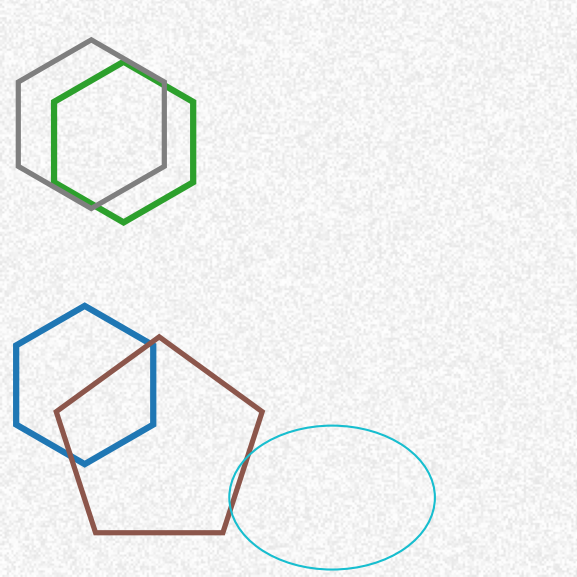[{"shape": "hexagon", "thickness": 3, "radius": 0.69, "center": [0.147, 0.332]}, {"shape": "hexagon", "thickness": 3, "radius": 0.7, "center": [0.214, 0.753]}, {"shape": "pentagon", "thickness": 2.5, "radius": 0.94, "center": [0.276, 0.228]}, {"shape": "hexagon", "thickness": 2.5, "radius": 0.73, "center": [0.158, 0.784]}, {"shape": "oval", "thickness": 1, "radius": 0.89, "center": [0.575, 0.138]}]